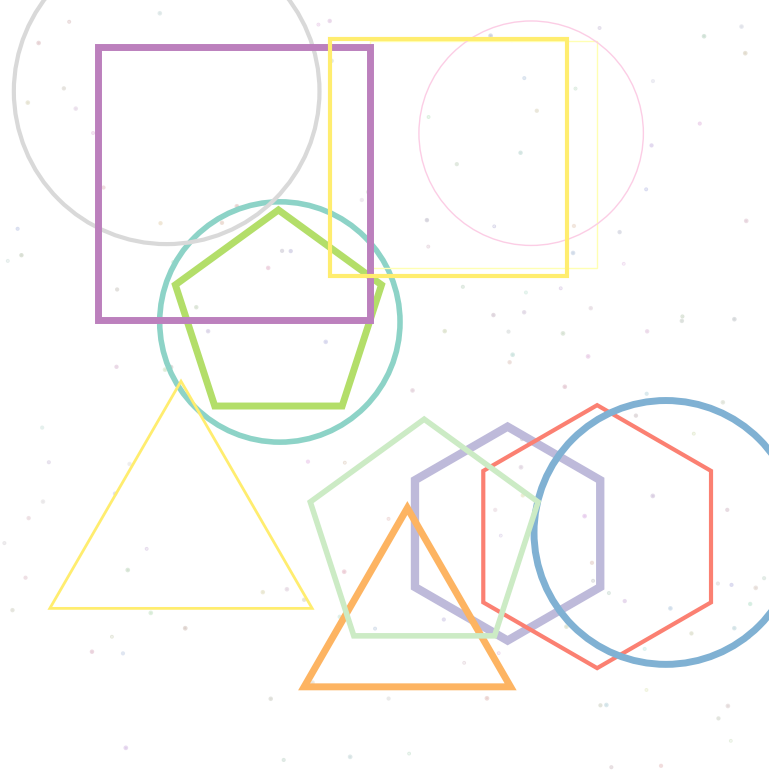[{"shape": "circle", "thickness": 2, "radius": 0.78, "center": [0.363, 0.582]}, {"shape": "square", "thickness": 0.5, "radius": 0.74, "center": [0.628, 0.8]}, {"shape": "hexagon", "thickness": 3, "radius": 0.69, "center": [0.659, 0.307]}, {"shape": "hexagon", "thickness": 1.5, "radius": 0.85, "center": [0.776, 0.303]}, {"shape": "circle", "thickness": 2.5, "radius": 0.86, "center": [0.865, 0.309]}, {"shape": "triangle", "thickness": 2.5, "radius": 0.77, "center": [0.529, 0.185]}, {"shape": "pentagon", "thickness": 2.5, "radius": 0.7, "center": [0.362, 0.587]}, {"shape": "circle", "thickness": 0.5, "radius": 0.73, "center": [0.69, 0.827]}, {"shape": "circle", "thickness": 1.5, "radius": 0.99, "center": [0.216, 0.881]}, {"shape": "square", "thickness": 2.5, "radius": 0.88, "center": [0.304, 0.761]}, {"shape": "pentagon", "thickness": 2, "radius": 0.78, "center": [0.551, 0.3]}, {"shape": "triangle", "thickness": 1, "radius": 0.98, "center": [0.235, 0.308]}, {"shape": "square", "thickness": 1.5, "radius": 0.77, "center": [0.583, 0.796]}]